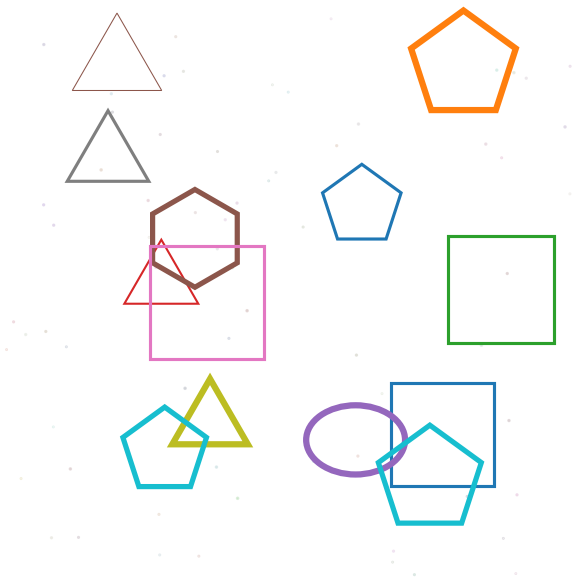[{"shape": "square", "thickness": 1.5, "radius": 0.45, "center": [0.766, 0.247]}, {"shape": "pentagon", "thickness": 1.5, "radius": 0.36, "center": [0.627, 0.643]}, {"shape": "pentagon", "thickness": 3, "radius": 0.48, "center": [0.803, 0.886]}, {"shape": "square", "thickness": 1.5, "radius": 0.46, "center": [0.867, 0.498]}, {"shape": "triangle", "thickness": 1, "radius": 0.37, "center": [0.279, 0.51]}, {"shape": "oval", "thickness": 3, "radius": 0.43, "center": [0.616, 0.237]}, {"shape": "triangle", "thickness": 0.5, "radius": 0.45, "center": [0.203, 0.887]}, {"shape": "hexagon", "thickness": 2.5, "radius": 0.42, "center": [0.338, 0.586]}, {"shape": "square", "thickness": 1.5, "radius": 0.49, "center": [0.358, 0.476]}, {"shape": "triangle", "thickness": 1.5, "radius": 0.41, "center": [0.187, 0.726]}, {"shape": "triangle", "thickness": 3, "radius": 0.38, "center": [0.364, 0.268]}, {"shape": "pentagon", "thickness": 2.5, "radius": 0.38, "center": [0.285, 0.218]}, {"shape": "pentagon", "thickness": 2.5, "radius": 0.47, "center": [0.744, 0.169]}]